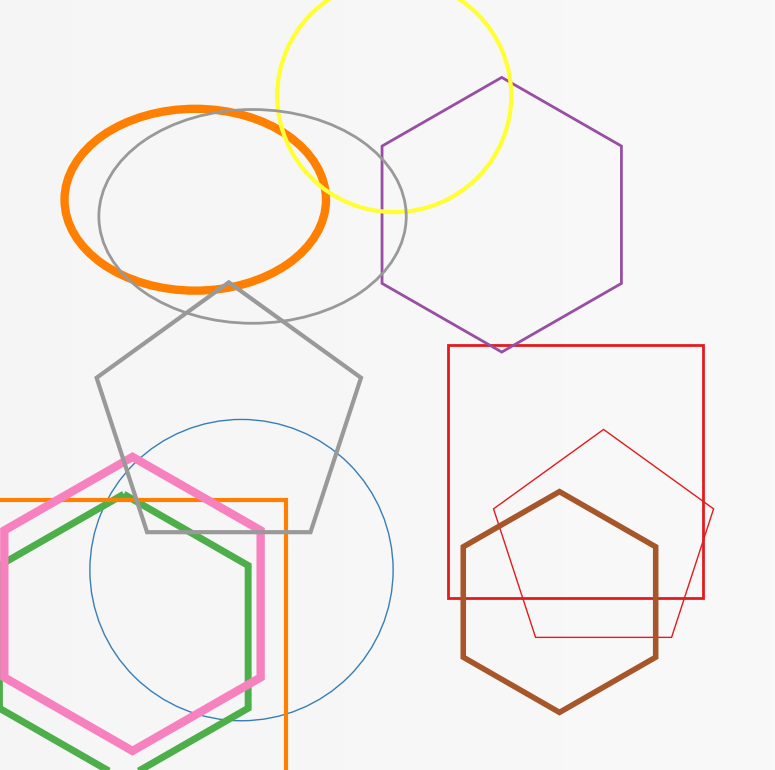[{"shape": "square", "thickness": 1, "radius": 0.82, "center": [0.743, 0.388]}, {"shape": "pentagon", "thickness": 0.5, "radius": 0.75, "center": [0.779, 0.293]}, {"shape": "circle", "thickness": 0.5, "radius": 0.98, "center": [0.312, 0.26]}, {"shape": "hexagon", "thickness": 2.5, "radius": 0.93, "center": [0.16, 0.173]}, {"shape": "hexagon", "thickness": 1, "radius": 0.89, "center": [0.647, 0.721]}, {"shape": "oval", "thickness": 3, "radius": 0.84, "center": [0.252, 0.741]}, {"shape": "square", "thickness": 1.5, "radius": 0.99, "center": [0.171, 0.153]}, {"shape": "circle", "thickness": 1.5, "radius": 0.76, "center": [0.509, 0.876]}, {"shape": "hexagon", "thickness": 2, "radius": 0.72, "center": [0.722, 0.218]}, {"shape": "hexagon", "thickness": 3, "radius": 0.95, "center": [0.171, 0.216]}, {"shape": "oval", "thickness": 1, "radius": 0.99, "center": [0.326, 0.719]}, {"shape": "pentagon", "thickness": 1.5, "radius": 0.9, "center": [0.295, 0.454]}]